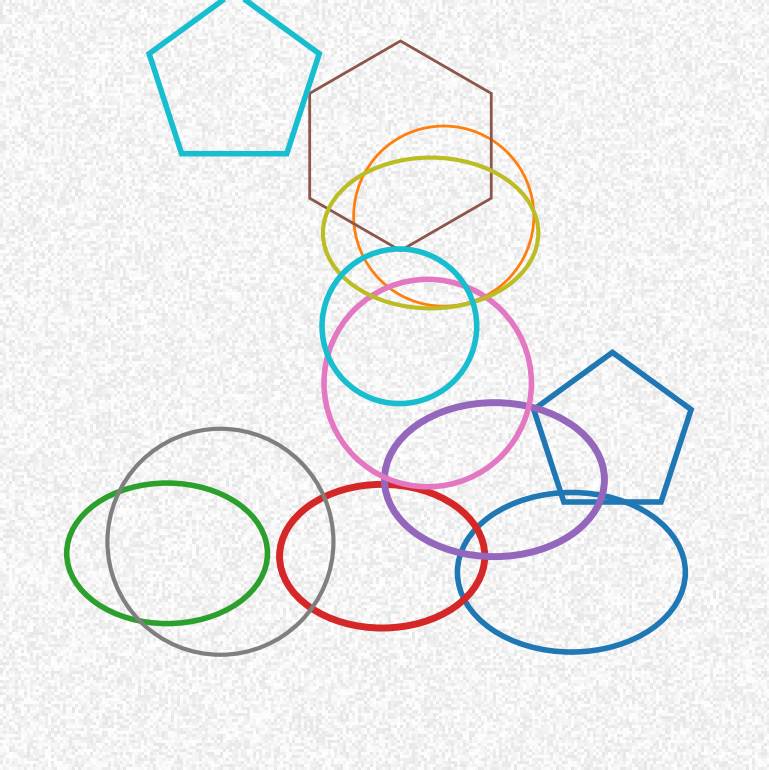[{"shape": "pentagon", "thickness": 2, "radius": 0.54, "center": [0.795, 0.435]}, {"shape": "oval", "thickness": 2, "radius": 0.74, "center": [0.742, 0.257]}, {"shape": "circle", "thickness": 1, "radius": 0.59, "center": [0.576, 0.719]}, {"shape": "oval", "thickness": 2, "radius": 0.65, "center": [0.217, 0.281]}, {"shape": "oval", "thickness": 2.5, "radius": 0.67, "center": [0.496, 0.278]}, {"shape": "oval", "thickness": 2.5, "radius": 0.71, "center": [0.642, 0.377]}, {"shape": "hexagon", "thickness": 1, "radius": 0.68, "center": [0.52, 0.811]}, {"shape": "circle", "thickness": 2, "radius": 0.67, "center": [0.555, 0.503]}, {"shape": "circle", "thickness": 1.5, "radius": 0.73, "center": [0.286, 0.296]}, {"shape": "oval", "thickness": 1.5, "radius": 0.7, "center": [0.559, 0.697]}, {"shape": "pentagon", "thickness": 2, "radius": 0.58, "center": [0.304, 0.894]}, {"shape": "circle", "thickness": 2, "radius": 0.5, "center": [0.519, 0.576]}]